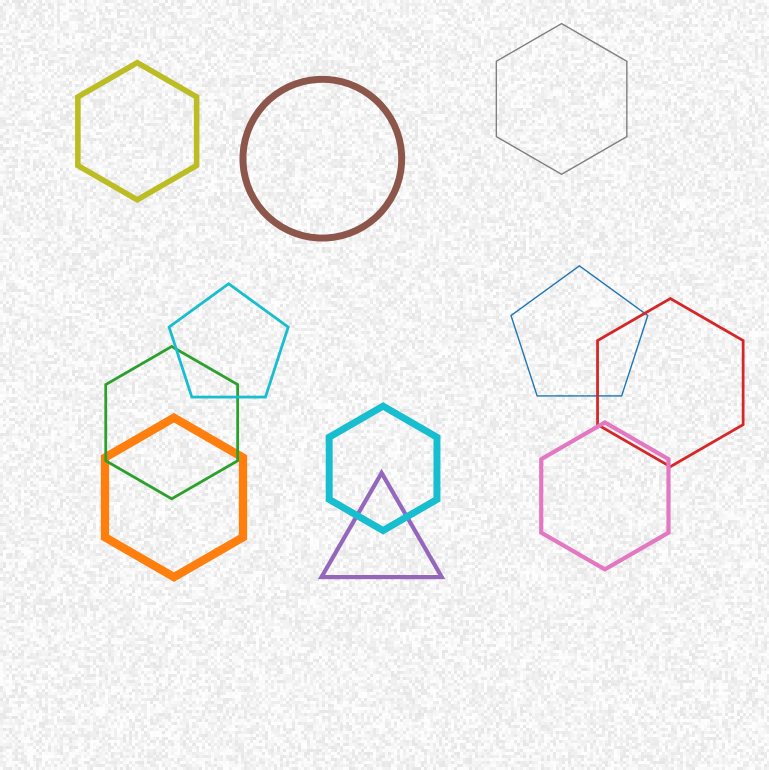[{"shape": "pentagon", "thickness": 0.5, "radius": 0.47, "center": [0.752, 0.561]}, {"shape": "hexagon", "thickness": 3, "radius": 0.52, "center": [0.226, 0.354]}, {"shape": "hexagon", "thickness": 1, "radius": 0.49, "center": [0.223, 0.451]}, {"shape": "hexagon", "thickness": 1, "radius": 0.55, "center": [0.871, 0.503]}, {"shape": "triangle", "thickness": 1.5, "radius": 0.45, "center": [0.496, 0.296]}, {"shape": "circle", "thickness": 2.5, "radius": 0.52, "center": [0.419, 0.794]}, {"shape": "hexagon", "thickness": 1.5, "radius": 0.48, "center": [0.786, 0.356]}, {"shape": "hexagon", "thickness": 0.5, "radius": 0.49, "center": [0.729, 0.871]}, {"shape": "hexagon", "thickness": 2, "radius": 0.45, "center": [0.178, 0.83]}, {"shape": "pentagon", "thickness": 1, "radius": 0.41, "center": [0.297, 0.55]}, {"shape": "hexagon", "thickness": 2.5, "radius": 0.4, "center": [0.497, 0.392]}]